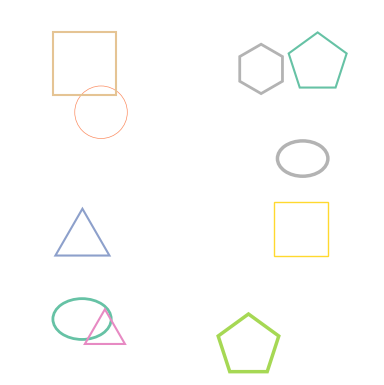[{"shape": "oval", "thickness": 2, "radius": 0.38, "center": [0.213, 0.171]}, {"shape": "pentagon", "thickness": 1.5, "radius": 0.4, "center": [0.825, 0.837]}, {"shape": "circle", "thickness": 0.5, "radius": 0.34, "center": [0.262, 0.708]}, {"shape": "triangle", "thickness": 1.5, "radius": 0.41, "center": [0.214, 0.377]}, {"shape": "triangle", "thickness": 1.5, "radius": 0.3, "center": [0.273, 0.137]}, {"shape": "pentagon", "thickness": 2.5, "radius": 0.41, "center": [0.645, 0.102]}, {"shape": "square", "thickness": 1, "radius": 0.35, "center": [0.781, 0.405]}, {"shape": "square", "thickness": 1.5, "radius": 0.41, "center": [0.219, 0.835]}, {"shape": "hexagon", "thickness": 2, "radius": 0.32, "center": [0.678, 0.821]}, {"shape": "oval", "thickness": 2.5, "radius": 0.33, "center": [0.786, 0.588]}]